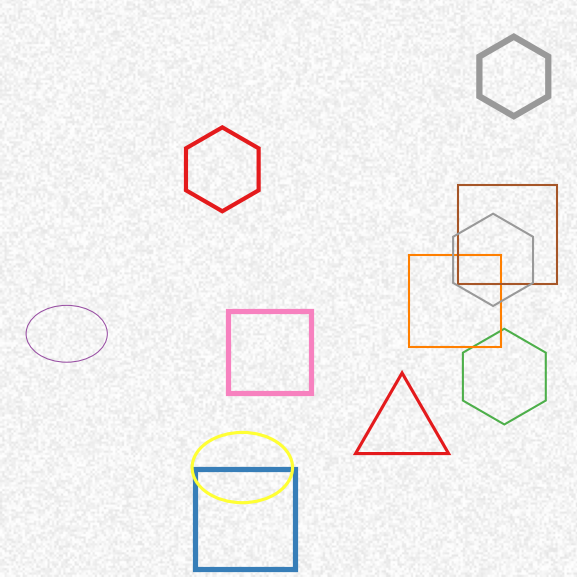[{"shape": "triangle", "thickness": 1.5, "radius": 0.47, "center": [0.696, 0.26]}, {"shape": "hexagon", "thickness": 2, "radius": 0.36, "center": [0.385, 0.706]}, {"shape": "square", "thickness": 2.5, "radius": 0.43, "center": [0.424, 0.1]}, {"shape": "hexagon", "thickness": 1, "radius": 0.41, "center": [0.873, 0.347]}, {"shape": "oval", "thickness": 0.5, "radius": 0.35, "center": [0.116, 0.421]}, {"shape": "square", "thickness": 1, "radius": 0.4, "center": [0.788, 0.478]}, {"shape": "oval", "thickness": 1.5, "radius": 0.43, "center": [0.42, 0.19]}, {"shape": "square", "thickness": 1, "radius": 0.43, "center": [0.879, 0.593]}, {"shape": "square", "thickness": 2.5, "radius": 0.36, "center": [0.467, 0.39]}, {"shape": "hexagon", "thickness": 3, "radius": 0.34, "center": [0.89, 0.867]}, {"shape": "hexagon", "thickness": 1, "radius": 0.4, "center": [0.854, 0.549]}]